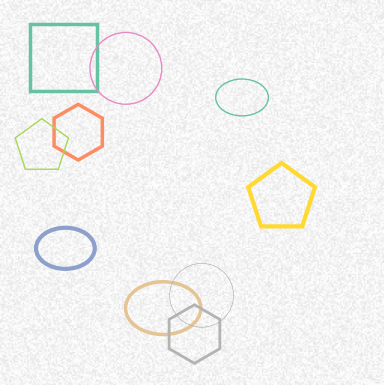[{"shape": "square", "thickness": 2.5, "radius": 0.43, "center": [0.164, 0.851]}, {"shape": "oval", "thickness": 1, "radius": 0.34, "center": [0.629, 0.747]}, {"shape": "hexagon", "thickness": 2.5, "radius": 0.36, "center": [0.203, 0.657]}, {"shape": "oval", "thickness": 3, "radius": 0.38, "center": [0.17, 0.355]}, {"shape": "circle", "thickness": 1, "radius": 0.47, "center": [0.327, 0.823]}, {"shape": "pentagon", "thickness": 1, "radius": 0.36, "center": [0.109, 0.619]}, {"shape": "pentagon", "thickness": 3, "radius": 0.46, "center": [0.731, 0.486]}, {"shape": "oval", "thickness": 2.5, "radius": 0.49, "center": [0.424, 0.2]}, {"shape": "hexagon", "thickness": 2, "radius": 0.38, "center": [0.505, 0.132]}, {"shape": "circle", "thickness": 0.5, "radius": 0.41, "center": [0.524, 0.233]}]